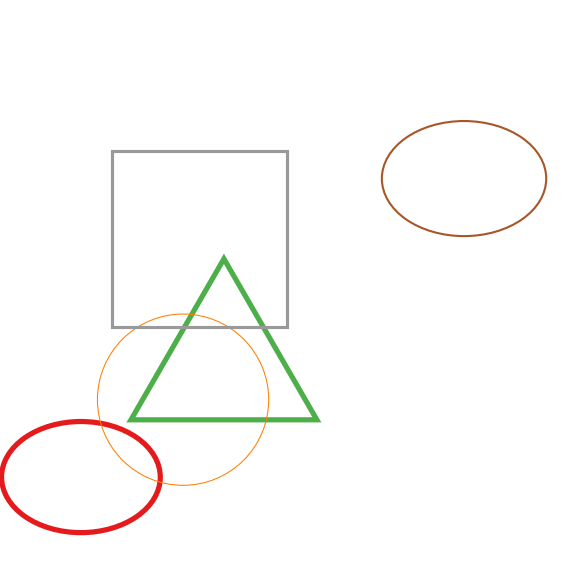[{"shape": "oval", "thickness": 2.5, "radius": 0.69, "center": [0.14, 0.173]}, {"shape": "triangle", "thickness": 2.5, "radius": 0.93, "center": [0.388, 0.365]}, {"shape": "circle", "thickness": 0.5, "radius": 0.74, "center": [0.317, 0.307]}, {"shape": "oval", "thickness": 1, "radius": 0.71, "center": [0.804, 0.69]}, {"shape": "square", "thickness": 1.5, "radius": 0.76, "center": [0.346, 0.585]}]